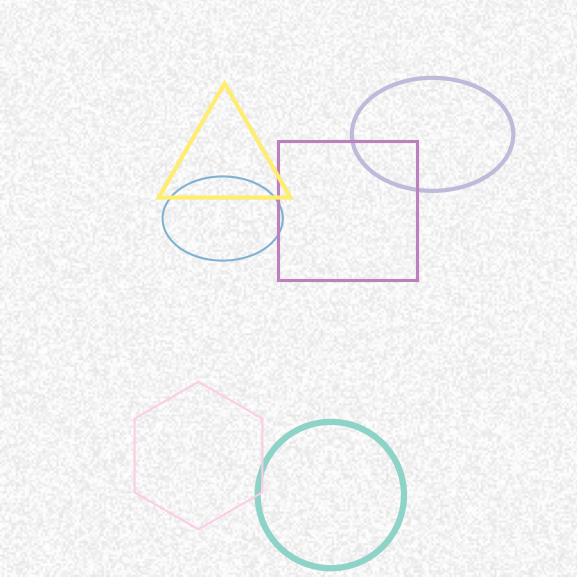[{"shape": "circle", "thickness": 3, "radius": 0.63, "center": [0.573, 0.142]}, {"shape": "oval", "thickness": 2, "radius": 0.7, "center": [0.749, 0.767]}, {"shape": "oval", "thickness": 1, "radius": 0.52, "center": [0.386, 0.621]}, {"shape": "hexagon", "thickness": 1, "radius": 0.64, "center": [0.344, 0.21]}, {"shape": "square", "thickness": 1.5, "radius": 0.6, "center": [0.602, 0.635]}, {"shape": "triangle", "thickness": 2, "radius": 0.66, "center": [0.389, 0.723]}]